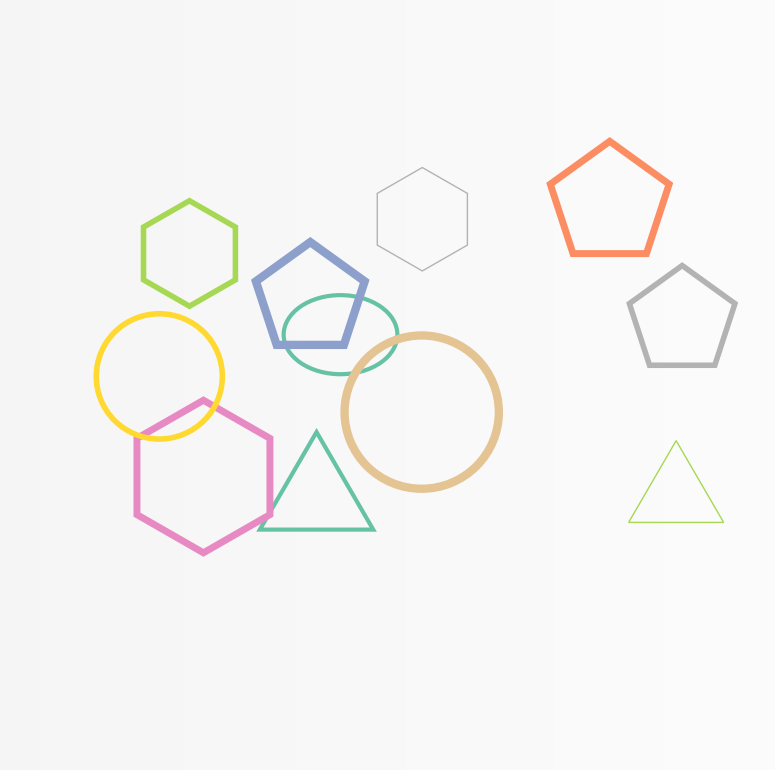[{"shape": "oval", "thickness": 1.5, "radius": 0.37, "center": [0.439, 0.565]}, {"shape": "triangle", "thickness": 1.5, "radius": 0.42, "center": [0.408, 0.354]}, {"shape": "pentagon", "thickness": 2.5, "radius": 0.4, "center": [0.787, 0.736]}, {"shape": "pentagon", "thickness": 3, "radius": 0.37, "center": [0.4, 0.612]}, {"shape": "hexagon", "thickness": 2.5, "radius": 0.5, "center": [0.263, 0.381]}, {"shape": "triangle", "thickness": 0.5, "radius": 0.35, "center": [0.872, 0.357]}, {"shape": "hexagon", "thickness": 2, "radius": 0.34, "center": [0.244, 0.671]}, {"shape": "circle", "thickness": 2, "radius": 0.41, "center": [0.206, 0.511]}, {"shape": "circle", "thickness": 3, "radius": 0.5, "center": [0.544, 0.465]}, {"shape": "pentagon", "thickness": 2, "radius": 0.36, "center": [0.88, 0.584]}, {"shape": "hexagon", "thickness": 0.5, "radius": 0.34, "center": [0.545, 0.715]}]